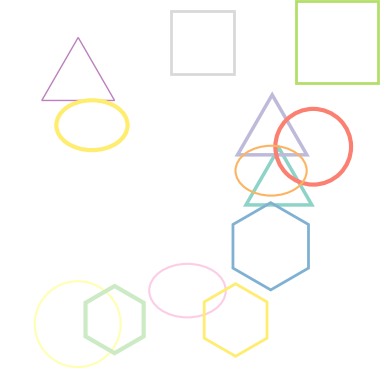[{"shape": "triangle", "thickness": 2.5, "radius": 0.49, "center": [0.724, 0.517]}, {"shape": "circle", "thickness": 1.5, "radius": 0.56, "center": [0.202, 0.158]}, {"shape": "triangle", "thickness": 2.5, "radius": 0.52, "center": [0.707, 0.65]}, {"shape": "circle", "thickness": 3, "radius": 0.49, "center": [0.814, 0.619]}, {"shape": "hexagon", "thickness": 2, "radius": 0.57, "center": [0.703, 0.36]}, {"shape": "oval", "thickness": 1.5, "radius": 0.46, "center": [0.704, 0.557]}, {"shape": "square", "thickness": 2, "radius": 0.53, "center": [0.876, 0.891]}, {"shape": "oval", "thickness": 1.5, "radius": 0.5, "center": [0.487, 0.245]}, {"shape": "square", "thickness": 2, "radius": 0.41, "center": [0.527, 0.89]}, {"shape": "triangle", "thickness": 1, "radius": 0.55, "center": [0.203, 0.794]}, {"shape": "hexagon", "thickness": 3, "radius": 0.44, "center": [0.298, 0.17]}, {"shape": "oval", "thickness": 3, "radius": 0.46, "center": [0.239, 0.675]}, {"shape": "hexagon", "thickness": 2, "radius": 0.47, "center": [0.612, 0.169]}]